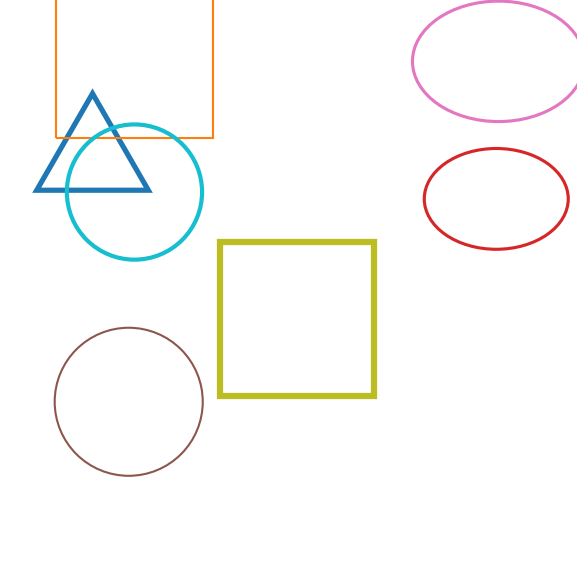[{"shape": "triangle", "thickness": 2.5, "radius": 0.56, "center": [0.16, 0.726]}, {"shape": "square", "thickness": 1, "radius": 0.68, "center": [0.233, 0.895]}, {"shape": "oval", "thickness": 1.5, "radius": 0.62, "center": [0.859, 0.655]}, {"shape": "circle", "thickness": 1, "radius": 0.64, "center": [0.223, 0.303]}, {"shape": "oval", "thickness": 1.5, "radius": 0.74, "center": [0.863, 0.893]}, {"shape": "square", "thickness": 3, "radius": 0.66, "center": [0.514, 0.446]}, {"shape": "circle", "thickness": 2, "radius": 0.59, "center": [0.233, 0.667]}]